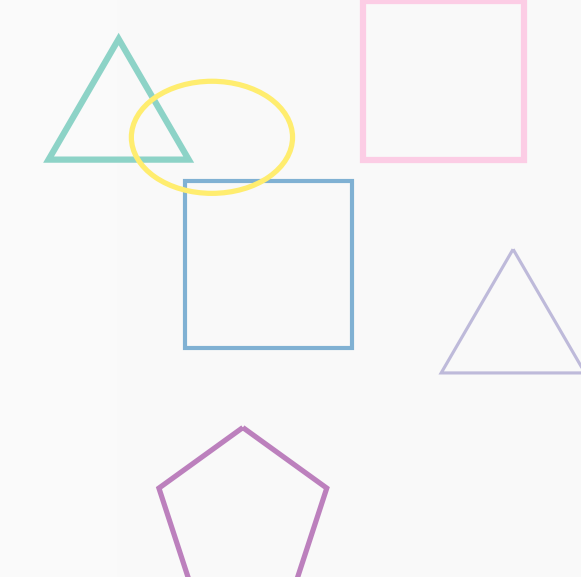[{"shape": "triangle", "thickness": 3, "radius": 0.7, "center": [0.204, 0.792]}, {"shape": "triangle", "thickness": 1.5, "radius": 0.71, "center": [0.883, 0.425]}, {"shape": "square", "thickness": 2, "radius": 0.72, "center": [0.462, 0.541]}, {"shape": "square", "thickness": 3, "radius": 0.69, "center": [0.763, 0.86]}, {"shape": "pentagon", "thickness": 2.5, "radius": 0.76, "center": [0.418, 0.107]}, {"shape": "oval", "thickness": 2.5, "radius": 0.69, "center": [0.365, 0.761]}]